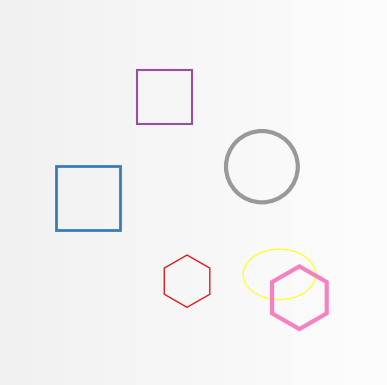[{"shape": "hexagon", "thickness": 1, "radius": 0.34, "center": [0.483, 0.27]}, {"shape": "square", "thickness": 2, "radius": 0.41, "center": [0.226, 0.486]}, {"shape": "square", "thickness": 1.5, "radius": 0.35, "center": [0.425, 0.748]}, {"shape": "oval", "thickness": 1, "radius": 0.47, "center": [0.721, 0.287]}, {"shape": "hexagon", "thickness": 3, "radius": 0.41, "center": [0.773, 0.227]}, {"shape": "circle", "thickness": 3, "radius": 0.46, "center": [0.676, 0.567]}]